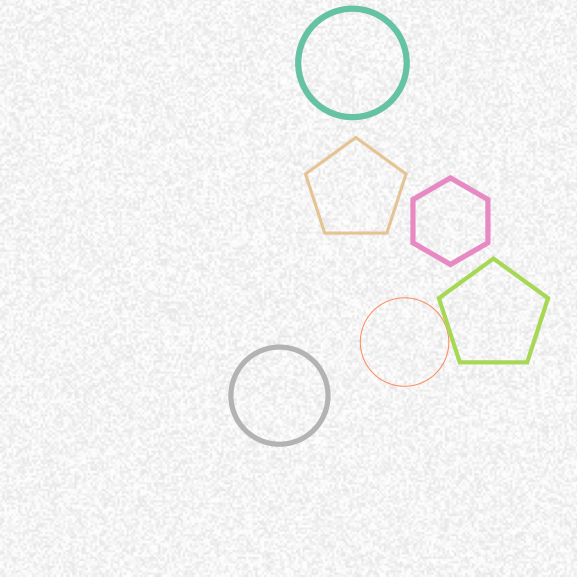[{"shape": "circle", "thickness": 3, "radius": 0.47, "center": [0.61, 0.89]}, {"shape": "circle", "thickness": 0.5, "radius": 0.38, "center": [0.701, 0.407]}, {"shape": "hexagon", "thickness": 2.5, "radius": 0.37, "center": [0.78, 0.616]}, {"shape": "pentagon", "thickness": 2, "radius": 0.5, "center": [0.855, 0.452]}, {"shape": "pentagon", "thickness": 1.5, "radius": 0.46, "center": [0.616, 0.67]}, {"shape": "circle", "thickness": 2.5, "radius": 0.42, "center": [0.484, 0.314]}]